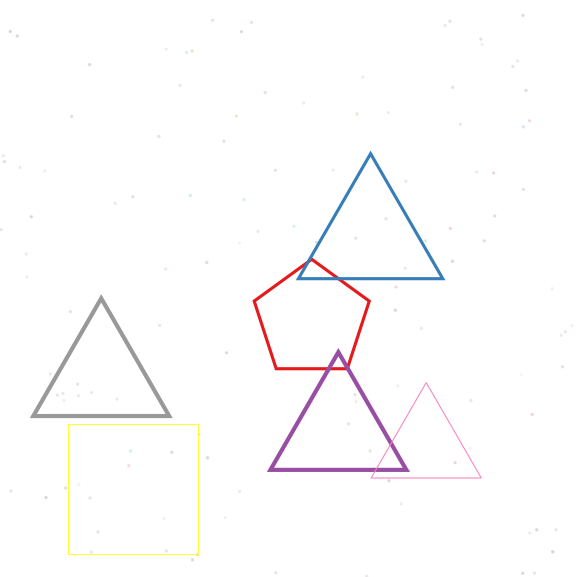[{"shape": "pentagon", "thickness": 1.5, "radius": 0.52, "center": [0.54, 0.445]}, {"shape": "triangle", "thickness": 1.5, "radius": 0.72, "center": [0.642, 0.589]}, {"shape": "triangle", "thickness": 2, "radius": 0.68, "center": [0.586, 0.253]}, {"shape": "square", "thickness": 0.5, "radius": 0.56, "center": [0.23, 0.152]}, {"shape": "triangle", "thickness": 0.5, "radius": 0.55, "center": [0.738, 0.226]}, {"shape": "triangle", "thickness": 2, "radius": 0.68, "center": [0.175, 0.347]}]